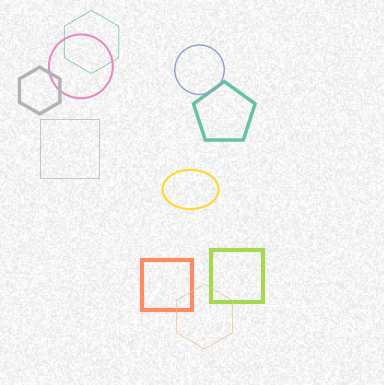[{"shape": "hexagon", "thickness": 0.5, "radius": 0.41, "center": [0.238, 0.891]}, {"shape": "pentagon", "thickness": 2.5, "radius": 0.42, "center": [0.583, 0.704]}, {"shape": "square", "thickness": 3, "radius": 0.33, "center": [0.434, 0.26]}, {"shape": "circle", "thickness": 1, "radius": 0.32, "center": [0.518, 0.819]}, {"shape": "circle", "thickness": 1.5, "radius": 0.41, "center": [0.21, 0.828]}, {"shape": "square", "thickness": 3, "radius": 0.34, "center": [0.616, 0.284]}, {"shape": "oval", "thickness": 1.5, "radius": 0.36, "center": [0.495, 0.508]}, {"shape": "hexagon", "thickness": 0.5, "radius": 0.42, "center": [0.531, 0.178]}, {"shape": "square", "thickness": 0.5, "radius": 0.38, "center": [0.18, 0.615]}, {"shape": "hexagon", "thickness": 2.5, "radius": 0.3, "center": [0.103, 0.765]}]